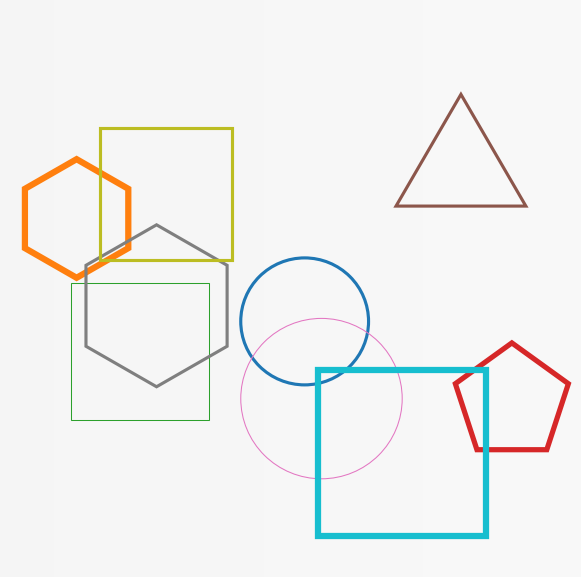[{"shape": "circle", "thickness": 1.5, "radius": 0.55, "center": [0.524, 0.443]}, {"shape": "hexagon", "thickness": 3, "radius": 0.51, "center": [0.132, 0.621]}, {"shape": "square", "thickness": 0.5, "radius": 0.59, "center": [0.242, 0.391]}, {"shape": "pentagon", "thickness": 2.5, "radius": 0.51, "center": [0.881, 0.303]}, {"shape": "triangle", "thickness": 1.5, "radius": 0.64, "center": [0.793, 0.707]}, {"shape": "circle", "thickness": 0.5, "radius": 0.69, "center": [0.553, 0.309]}, {"shape": "hexagon", "thickness": 1.5, "radius": 0.7, "center": [0.269, 0.47]}, {"shape": "square", "thickness": 1.5, "radius": 0.57, "center": [0.286, 0.663]}, {"shape": "square", "thickness": 3, "radius": 0.72, "center": [0.692, 0.214]}]